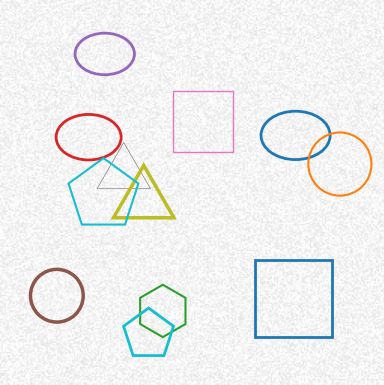[{"shape": "square", "thickness": 2, "radius": 0.5, "center": [0.763, 0.226]}, {"shape": "oval", "thickness": 2, "radius": 0.45, "center": [0.768, 0.648]}, {"shape": "circle", "thickness": 1.5, "radius": 0.41, "center": [0.883, 0.574]}, {"shape": "hexagon", "thickness": 1.5, "radius": 0.34, "center": [0.423, 0.192]}, {"shape": "oval", "thickness": 2, "radius": 0.42, "center": [0.23, 0.644]}, {"shape": "oval", "thickness": 2, "radius": 0.39, "center": [0.272, 0.86]}, {"shape": "circle", "thickness": 2.5, "radius": 0.34, "center": [0.148, 0.232]}, {"shape": "square", "thickness": 1, "radius": 0.39, "center": [0.527, 0.685]}, {"shape": "triangle", "thickness": 0.5, "radius": 0.4, "center": [0.321, 0.55]}, {"shape": "triangle", "thickness": 2.5, "radius": 0.45, "center": [0.373, 0.48]}, {"shape": "pentagon", "thickness": 1.5, "radius": 0.48, "center": [0.269, 0.494]}, {"shape": "pentagon", "thickness": 2, "radius": 0.34, "center": [0.386, 0.132]}]